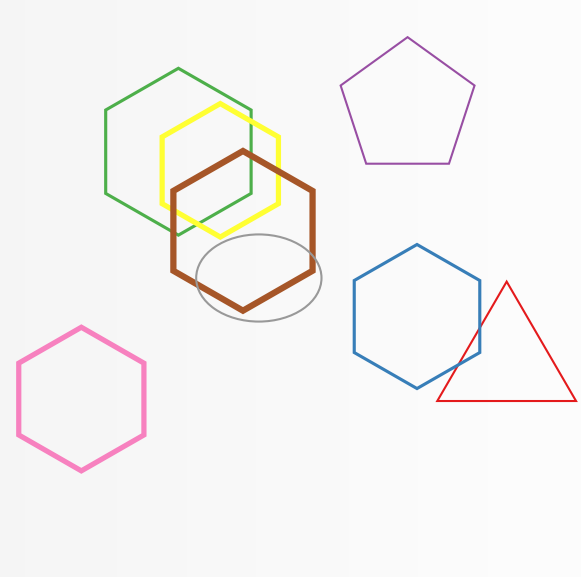[{"shape": "triangle", "thickness": 1, "radius": 0.69, "center": [0.872, 0.374]}, {"shape": "hexagon", "thickness": 1.5, "radius": 0.62, "center": [0.717, 0.451]}, {"shape": "hexagon", "thickness": 1.5, "radius": 0.72, "center": [0.307, 0.736]}, {"shape": "pentagon", "thickness": 1, "radius": 0.61, "center": [0.701, 0.814]}, {"shape": "hexagon", "thickness": 2.5, "radius": 0.58, "center": [0.379, 0.704]}, {"shape": "hexagon", "thickness": 3, "radius": 0.69, "center": [0.418, 0.599]}, {"shape": "hexagon", "thickness": 2.5, "radius": 0.62, "center": [0.14, 0.308]}, {"shape": "oval", "thickness": 1, "radius": 0.54, "center": [0.445, 0.518]}]